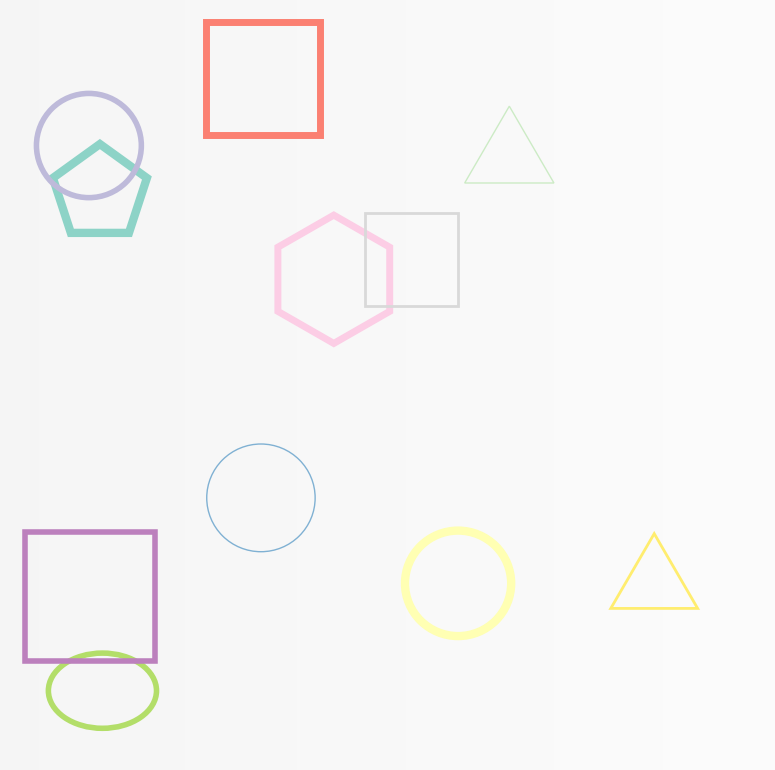[{"shape": "pentagon", "thickness": 3, "radius": 0.32, "center": [0.129, 0.749]}, {"shape": "circle", "thickness": 3, "radius": 0.34, "center": [0.591, 0.242]}, {"shape": "circle", "thickness": 2, "radius": 0.34, "center": [0.115, 0.811]}, {"shape": "square", "thickness": 2.5, "radius": 0.37, "center": [0.339, 0.898]}, {"shape": "circle", "thickness": 0.5, "radius": 0.35, "center": [0.337, 0.353]}, {"shape": "oval", "thickness": 2, "radius": 0.35, "center": [0.132, 0.103]}, {"shape": "hexagon", "thickness": 2.5, "radius": 0.42, "center": [0.431, 0.637]}, {"shape": "square", "thickness": 1, "radius": 0.3, "center": [0.531, 0.663]}, {"shape": "square", "thickness": 2, "radius": 0.42, "center": [0.117, 0.225]}, {"shape": "triangle", "thickness": 0.5, "radius": 0.33, "center": [0.657, 0.796]}, {"shape": "triangle", "thickness": 1, "radius": 0.32, "center": [0.844, 0.242]}]